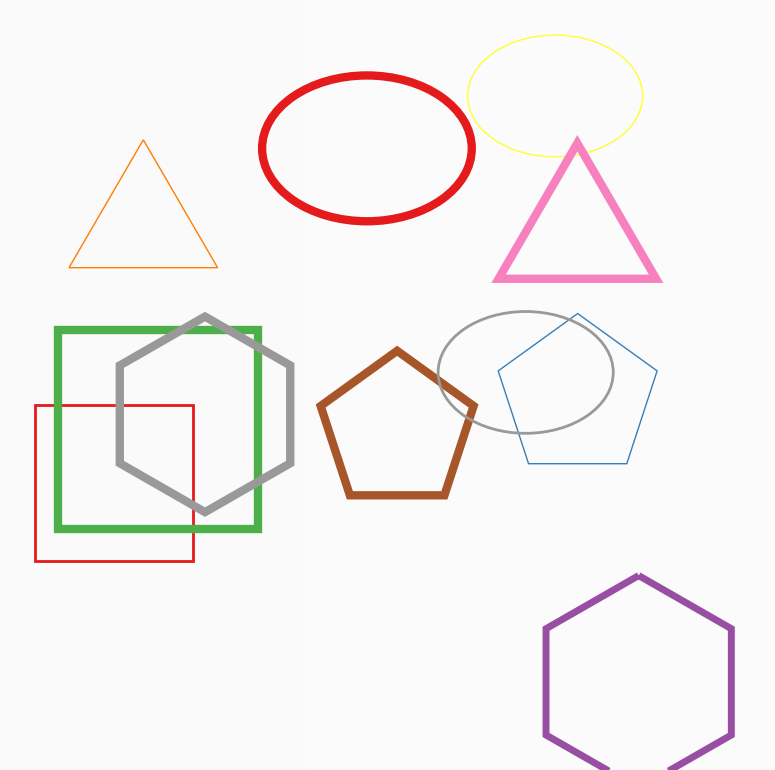[{"shape": "square", "thickness": 1, "radius": 0.51, "center": [0.147, 0.373]}, {"shape": "oval", "thickness": 3, "radius": 0.68, "center": [0.473, 0.807]}, {"shape": "pentagon", "thickness": 0.5, "radius": 0.54, "center": [0.745, 0.485]}, {"shape": "square", "thickness": 3, "radius": 0.65, "center": [0.204, 0.442]}, {"shape": "hexagon", "thickness": 2.5, "radius": 0.69, "center": [0.824, 0.114]}, {"shape": "triangle", "thickness": 0.5, "radius": 0.55, "center": [0.185, 0.708]}, {"shape": "oval", "thickness": 0.5, "radius": 0.56, "center": [0.716, 0.875]}, {"shape": "pentagon", "thickness": 3, "radius": 0.52, "center": [0.512, 0.441]}, {"shape": "triangle", "thickness": 3, "radius": 0.59, "center": [0.745, 0.697]}, {"shape": "oval", "thickness": 1, "radius": 0.56, "center": [0.678, 0.516]}, {"shape": "hexagon", "thickness": 3, "radius": 0.63, "center": [0.265, 0.462]}]